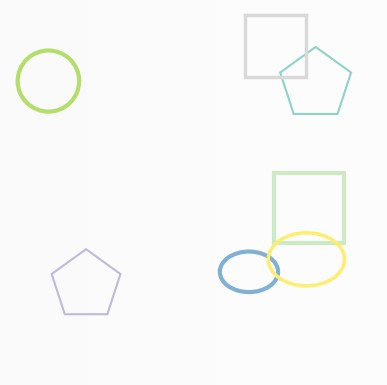[{"shape": "pentagon", "thickness": 1.5, "radius": 0.48, "center": [0.815, 0.782]}, {"shape": "pentagon", "thickness": 1.5, "radius": 0.47, "center": [0.222, 0.259]}, {"shape": "oval", "thickness": 3, "radius": 0.38, "center": [0.642, 0.294]}, {"shape": "circle", "thickness": 3, "radius": 0.4, "center": [0.125, 0.79]}, {"shape": "square", "thickness": 2.5, "radius": 0.4, "center": [0.711, 0.88]}, {"shape": "square", "thickness": 3, "radius": 0.45, "center": [0.797, 0.46]}, {"shape": "oval", "thickness": 2.5, "radius": 0.49, "center": [0.791, 0.326]}]